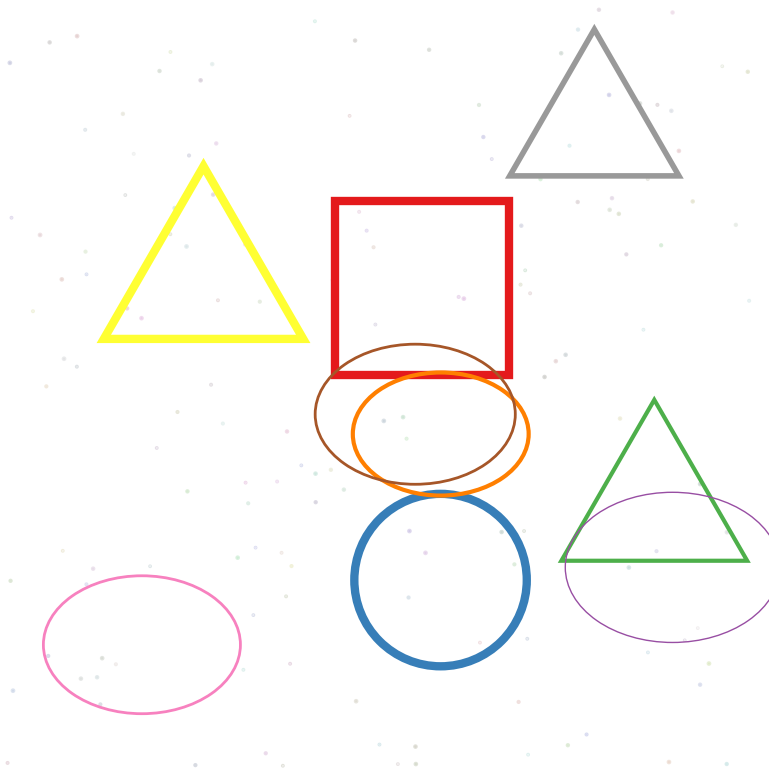[{"shape": "square", "thickness": 3, "radius": 0.57, "center": [0.548, 0.626]}, {"shape": "circle", "thickness": 3, "radius": 0.56, "center": [0.572, 0.247]}, {"shape": "triangle", "thickness": 1.5, "radius": 0.7, "center": [0.85, 0.341]}, {"shape": "oval", "thickness": 0.5, "radius": 0.7, "center": [0.873, 0.263]}, {"shape": "oval", "thickness": 1.5, "radius": 0.57, "center": [0.572, 0.436]}, {"shape": "triangle", "thickness": 3, "radius": 0.75, "center": [0.264, 0.635]}, {"shape": "oval", "thickness": 1, "radius": 0.65, "center": [0.539, 0.462]}, {"shape": "oval", "thickness": 1, "radius": 0.64, "center": [0.184, 0.163]}, {"shape": "triangle", "thickness": 2, "radius": 0.63, "center": [0.772, 0.835]}]